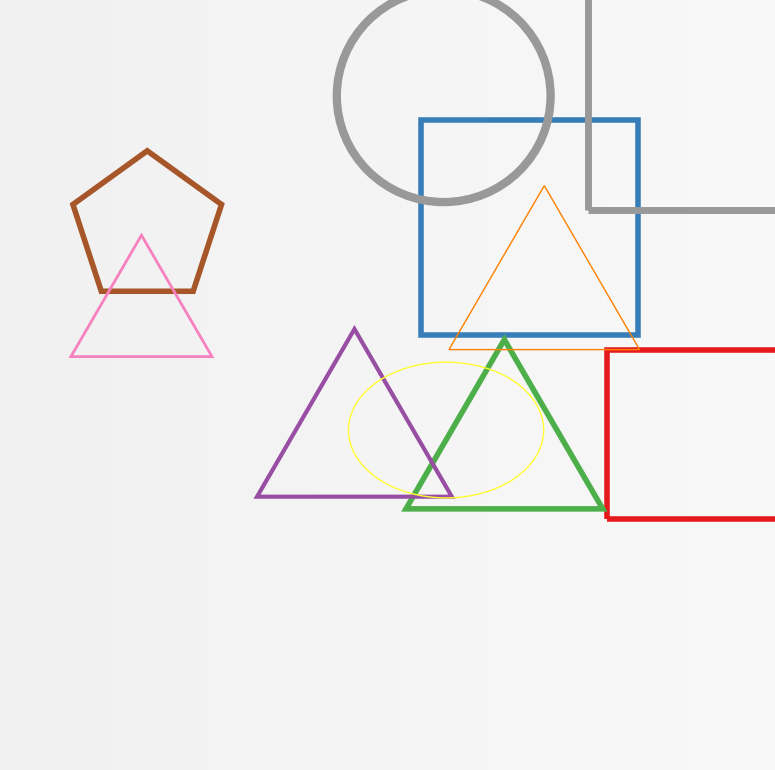[{"shape": "square", "thickness": 2, "radius": 0.55, "center": [0.894, 0.435]}, {"shape": "square", "thickness": 2, "radius": 0.7, "center": [0.683, 0.705]}, {"shape": "triangle", "thickness": 2, "radius": 0.73, "center": [0.651, 0.412]}, {"shape": "triangle", "thickness": 1.5, "radius": 0.73, "center": [0.457, 0.428]}, {"shape": "triangle", "thickness": 0.5, "radius": 0.71, "center": [0.702, 0.617]}, {"shape": "oval", "thickness": 0.5, "radius": 0.63, "center": [0.576, 0.442]}, {"shape": "pentagon", "thickness": 2, "radius": 0.5, "center": [0.19, 0.703]}, {"shape": "triangle", "thickness": 1, "radius": 0.53, "center": [0.183, 0.589]}, {"shape": "circle", "thickness": 3, "radius": 0.69, "center": [0.573, 0.875]}, {"shape": "square", "thickness": 2.5, "radius": 0.69, "center": [0.897, 0.866]}]